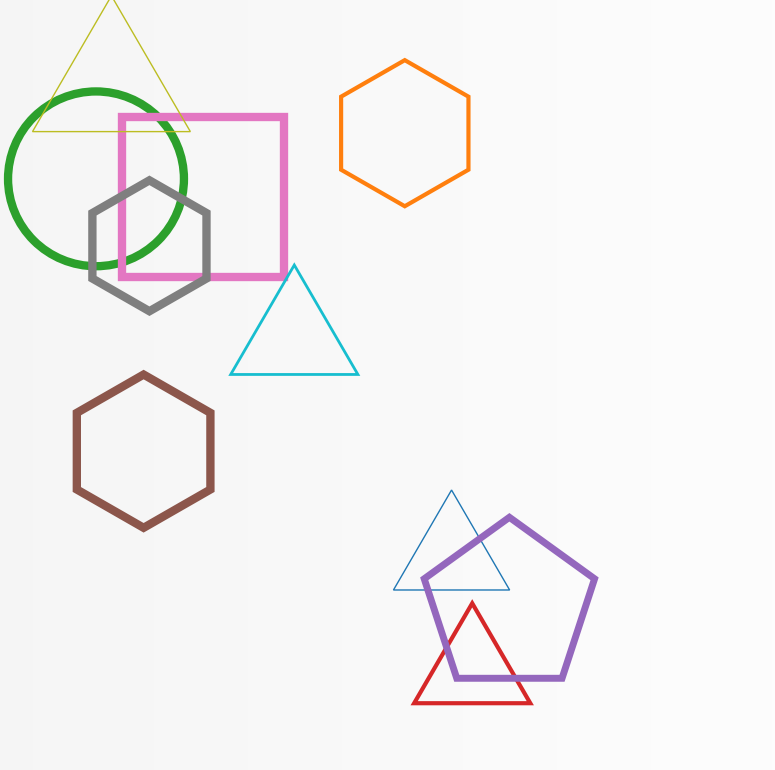[{"shape": "triangle", "thickness": 0.5, "radius": 0.43, "center": [0.583, 0.277]}, {"shape": "hexagon", "thickness": 1.5, "radius": 0.47, "center": [0.522, 0.827]}, {"shape": "circle", "thickness": 3, "radius": 0.57, "center": [0.124, 0.768]}, {"shape": "triangle", "thickness": 1.5, "radius": 0.43, "center": [0.609, 0.13]}, {"shape": "pentagon", "thickness": 2.5, "radius": 0.58, "center": [0.657, 0.213]}, {"shape": "hexagon", "thickness": 3, "radius": 0.5, "center": [0.185, 0.414]}, {"shape": "square", "thickness": 3, "radius": 0.52, "center": [0.261, 0.744]}, {"shape": "hexagon", "thickness": 3, "radius": 0.42, "center": [0.193, 0.681]}, {"shape": "triangle", "thickness": 0.5, "radius": 0.59, "center": [0.144, 0.888]}, {"shape": "triangle", "thickness": 1, "radius": 0.47, "center": [0.38, 0.561]}]